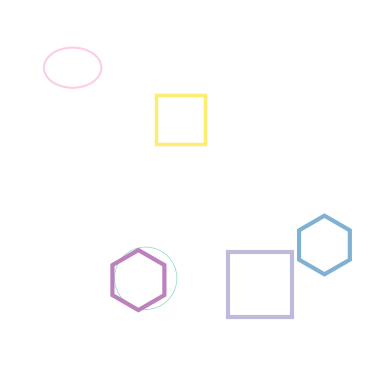[{"shape": "circle", "thickness": 0.5, "radius": 0.41, "center": [0.378, 0.277]}, {"shape": "square", "thickness": 3, "radius": 0.42, "center": [0.675, 0.262]}, {"shape": "hexagon", "thickness": 3, "radius": 0.38, "center": [0.843, 0.364]}, {"shape": "oval", "thickness": 1.5, "radius": 0.37, "center": [0.189, 0.824]}, {"shape": "hexagon", "thickness": 3, "radius": 0.39, "center": [0.359, 0.273]}, {"shape": "square", "thickness": 2.5, "radius": 0.31, "center": [0.469, 0.689]}]